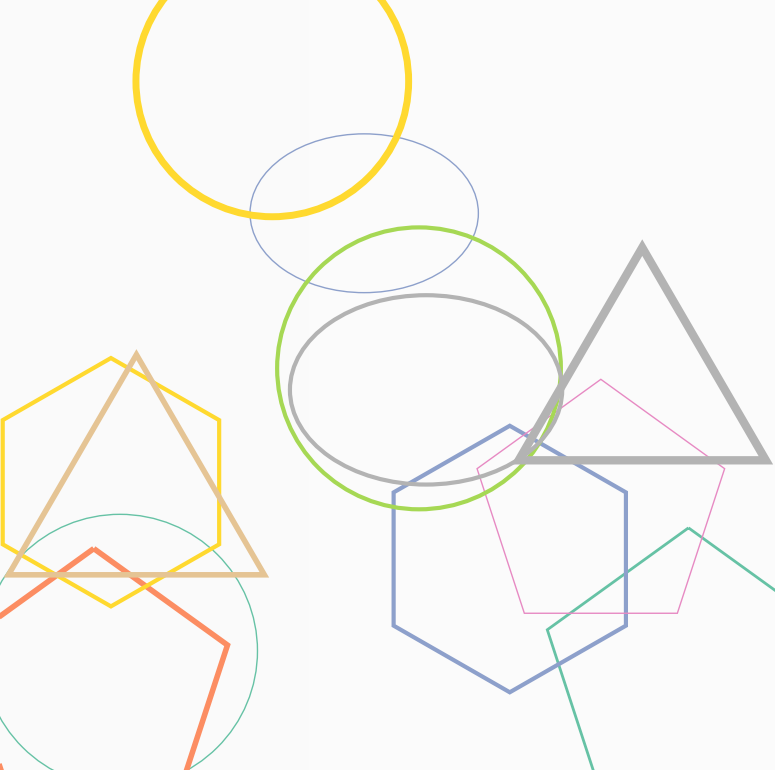[{"shape": "circle", "thickness": 0.5, "radius": 0.89, "center": [0.155, 0.155]}, {"shape": "pentagon", "thickness": 1, "radius": 0.96, "center": [0.888, 0.123]}, {"shape": "pentagon", "thickness": 2, "radius": 0.91, "center": [0.121, 0.106]}, {"shape": "hexagon", "thickness": 1.5, "radius": 0.87, "center": [0.658, 0.274]}, {"shape": "oval", "thickness": 0.5, "radius": 0.74, "center": [0.47, 0.723]}, {"shape": "pentagon", "thickness": 0.5, "radius": 0.84, "center": [0.775, 0.339]}, {"shape": "circle", "thickness": 1.5, "radius": 0.92, "center": [0.541, 0.522]}, {"shape": "circle", "thickness": 2.5, "radius": 0.88, "center": [0.351, 0.894]}, {"shape": "hexagon", "thickness": 1.5, "radius": 0.81, "center": [0.143, 0.374]}, {"shape": "triangle", "thickness": 2, "radius": 0.95, "center": [0.176, 0.349]}, {"shape": "triangle", "thickness": 3, "radius": 0.92, "center": [0.829, 0.494]}, {"shape": "oval", "thickness": 1.5, "radius": 0.88, "center": [0.55, 0.494]}]